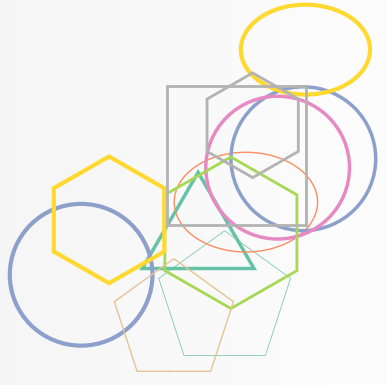[{"shape": "triangle", "thickness": 2.5, "radius": 0.83, "center": [0.511, 0.386]}, {"shape": "pentagon", "thickness": 0.5, "radius": 0.89, "center": [0.58, 0.222]}, {"shape": "oval", "thickness": 1, "radius": 0.93, "center": [0.635, 0.475]}, {"shape": "circle", "thickness": 3, "radius": 0.92, "center": [0.209, 0.286]}, {"shape": "circle", "thickness": 2.5, "radius": 0.93, "center": [0.783, 0.588]}, {"shape": "circle", "thickness": 2.5, "radius": 0.93, "center": [0.717, 0.565]}, {"shape": "hexagon", "thickness": 2, "radius": 0.98, "center": [0.596, 0.395]}, {"shape": "hexagon", "thickness": 3, "radius": 0.82, "center": [0.281, 0.429]}, {"shape": "oval", "thickness": 3, "radius": 0.83, "center": [0.788, 0.871]}, {"shape": "pentagon", "thickness": 1, "radius": 0.81, "center": [0.449, 0.166]}, {"shape": "hexagon", "thickness": 2, "radius": 0.68, "center": [0.652, 0.675]}, {"shape": "square", "thickness": 2, "radius": 0.9, "center": [0.611, 0.596]}]